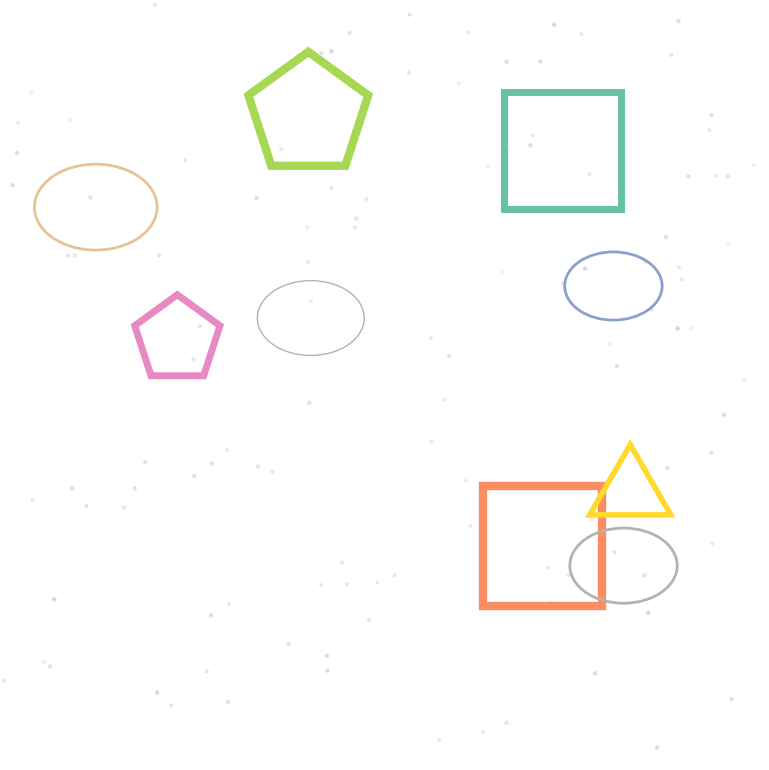[{"shape": "square", "thickness": 2.5, "radius": 0.38, "center": [0.731, 0.804]}, {"shape": "square", "thickness": 3, "radius": 0.39, "center": [0.704, 0.291]}, {"shape": "oval", "thickness": 1, "radius": 0.32, "center": [0.797, 0.629]}, {"shape": "pentagon", "thickness": 2.5, "radius": 0.29, "center": [0.23, 0.559]}, {"shape": "pentagon", "thickness": 3, "radius": 0.41, "center": [0.4, 0.851]}, {"shape": "triangle", "thickness": 2, "radius": 0.3, "center": [0.818, 0.362]}, {"shape": "oval", "thickness": 1, "radius": 0.4, "center": [0.124, 0.731]}, {"shape": "oval", "thickness": 1, "radius": 0.35, "center": [0.81, 0.265]}, {"shape": "oval", "thickness": 0.5, "radius": 0.35, "center": [0.404, 0.587]}]